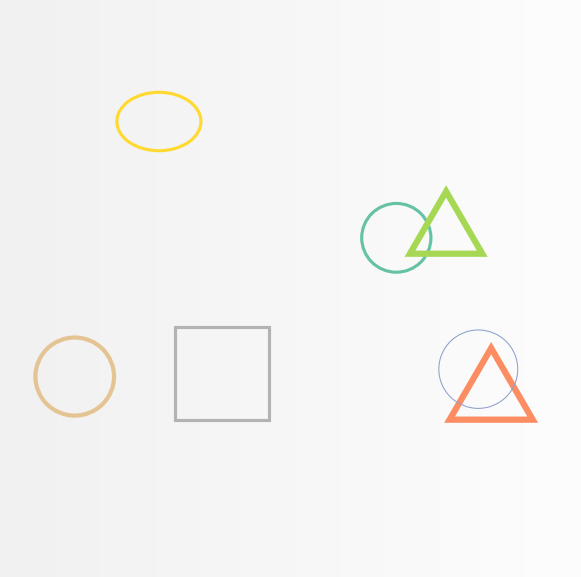[{"shape": "circle", "thickness": 1.5, "radius": 0.3, "center": [0.682, 0.587]}, {"shape": "triangle", "thickness": 3, "radius": 0.41, "center": [0.845, 0.314]}, {"shape": "circle", "thickness": 0.5, "radius": 0.34, "center": [0.823, 0.36]}, {"shape": "triangle", "thickness": 3, "radius": 0.36, "center": [0.767, 0.596]}, {"shape": "oval", "thickness": 1.5, "radius": 0.36, "center": [0.273, 0.789]}, {"shape": "circle", "thickness": 2, "radius": 0.34, "center": [0.129, 0.347]}, {"shape": "square", "thickness": 1.5, "radius": 0.4, "center": [0.382, 0.353]}]